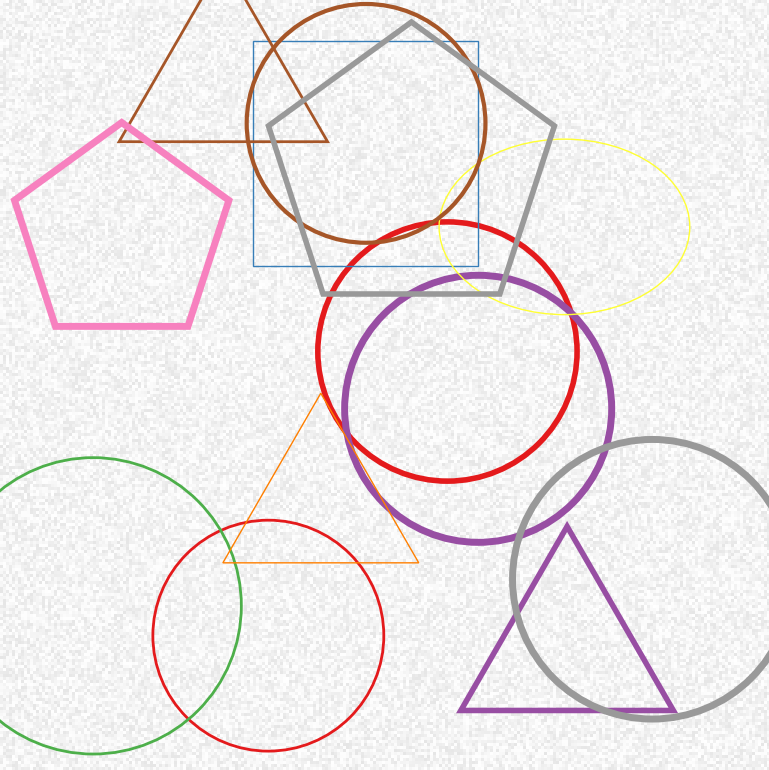[{"shape": "circle", "thickness": 1, "radius": 0.75, "center": [0.348, 0.174]}, {"shape": "circle", "thickness": 2, "radius": 0.84, "center": [0.581, 0.543]}, {"shape": "square", "thickness": 0.5, "radius": 0.73, "center": [0.475, 0.801]}, {"shape": "circle", "thickness": 1, "radius": 0.96, "center": [0.121, 0.213]}, {"shape": "circle", "thickness": 2.5, "radius": 0.87, "center": [0.621, 0.469]}, {"shape": "triangle", "thickness": 2, "radius": 0.8, "center": [0.736, 0.157]}, {"shape": "triangle", "thickness": 0.5, "radius": 0.73, "center": [0.417, 0.342]}, {"shape": "oval", "thickness": 0.5, "radius": 0.81, "center": [0.733, 0.705]}, {"shape": "circle", "thickness": 1.5, "radius": 0.78, "center": [0.475, 0.84]}, {"shape": "triangle", "thickness": 1, "radius": 0.78, "center": [0.29, 0.894]}, {"shape": "pentagon", "thickness": 2.5, "radius": 0.73, "center": [0.158, 0.695]}, {"shape": "circle", "thickness": 2.5, "radius": 0.91, "center": [0.847, 0.248]}, {"shape": "pentagon", "thickness": 2, "radius": 0.98, "center": [0.534, 0.776]}]